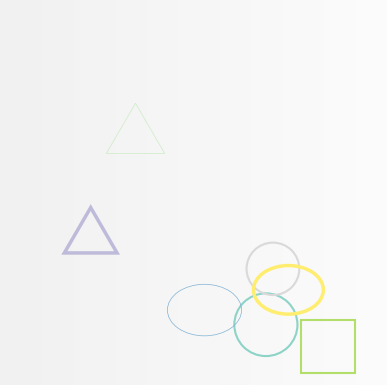[{"shape": "circle", "thickness": 1.5, "radius": 0.41, "center": [0.686, 0.157]}, {"shape": "triangle", "thickness": 2.5, "radius": 0.39, "center": [0.234, 0.382]}, {"shape": "oval", "thickness": 0.5, "radius": 0.48, "center": [0.528, 0.195]}, {"shape": "square", "thickness": 1.5, "radius": 0.34, "center": [0.846, 0.101]}, {"shape": "circle", "thickness": 1.5, "radius": 0.34, "center": [0.704, 0.302]}, {"shape": "triangle", "thickness": 0.5, "radius": 0.44, "center": [0.35, 0.645]}, {"shape": "oval", "thickness": 2.5, "radius": 0.45, "center": [0.744, 0.247]}]